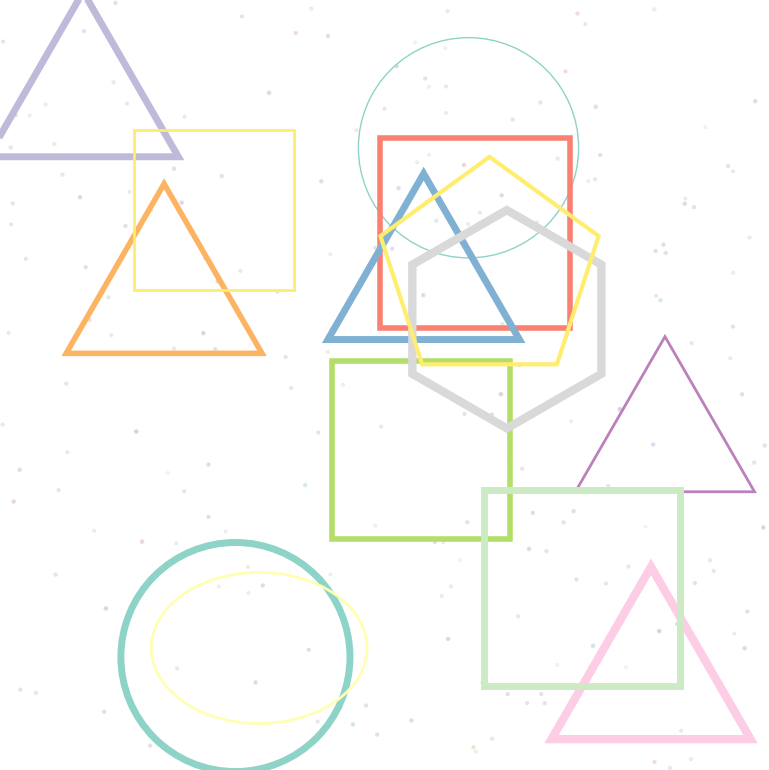[{"shape": "circle", "thickness": 2.5, "radius": 0.74, "center": [0.306, 0.147]}, {"shape": "circle", "thickness": 0.5, "radius": 0.72, "center": [0.608, 0.808]}, {"shape": "oval", "thickness": 1, "radius": 0.7, "center": [0.337, 0.158]}, {"shape": "triangle", "thickness": 2.5, "radius": 0.71, "center": [0.108, 0.868]}, {"shape": "square", "thickness": 2, "radius": 0.62, "center": [0.617, 0.697]}, {"shape": "triangle", "thickness": 2.5, "radius": 0.72, "center": [0.55, 0.631]}, {"shape": "triangle", "thickness": 2, "radius": 0.73, "center": [0.213, 0.615]}, {"shape": "square", "thickness": 2, "radius": 0.58, "center": [0.547, 0.415]}, {"shape": "triangle", "thickness": 3, "radius": 0.75, "center": [0.846, 0.115]}, {"shape": "hexagon", "thickness": 3, "radius": 0.71, "center": [0.658, 0.585]}, {"shape": "triangle", "thickness": 1, "radius": 0.67, "center": [0.864, 0.429]}, {"shape": "square", "thickness": 2.5, "radius": 0.64, "center": [0.756, 0.237]}, {"shape": "square", "thickness": 1, "radius": 0.52, "center": [0.278, 0.727]}, {"shape": "pentagon", "thickness": 1.5, "radius": 0.74, "center": [0.636, 0.647]}]